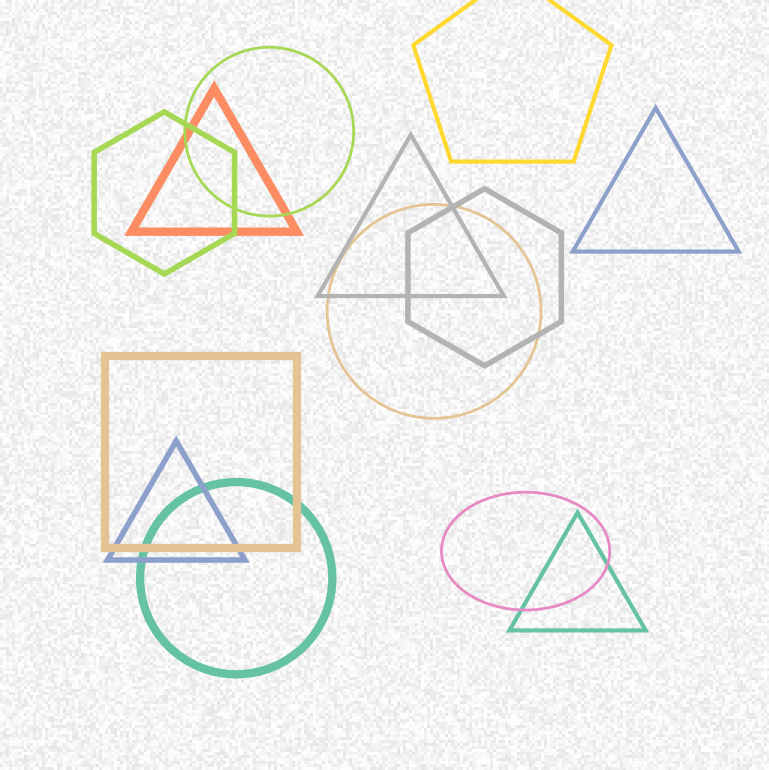[{"shape": "triangle", "thickness": 1.5, "radius": 0.51, "center": [0.75, 0.232]}, {"shape": "circle", "thickness": 3, "radius": 0.62, "center": [0.307, 0.249]}, {"shape": "triangle", "thickness": 3, "radius": 0.62, "center": [0.278, 0.761]}, {"shape": "triangle", "thickness": 1.5, "radius": 0.62, "center": [0.852, 0.735]}, {"shape": "triangle", "thickness": 2, "radius": 0.52, "center": [0.229, 0.324]}, {"shape": "oval", "thickness": 1, "radius": 0.55, "center": [0.683, 0.284]}, {"shape": "circle", "thickness": 1, "radius": 0.55, "center": [0.35, 0.829]}, {"shape": "hexagon", "thickness": 2, "radius": 0.53, "center": [0.213, 0.749]}, {"shape": "pentagon", "thickness": 1.5, "radius": 0.68, "center": [0.665, 0.9]}, {"shape": "circle", "thickness": 1, "radius": 0.69, "center": [0.564, 0.596]}, {"shape": "square", "thickness": 3, "radius": 0.62, "center": [0.261, 0.413]}, {"shape": "hexagon", "thickness": 2, "radius": 0.58, "center": [0.629, 0.64]}, {"shape": "triangle", "thickness": 1.5, "radius": 0.7, "center": [0.534, 0.685]}]